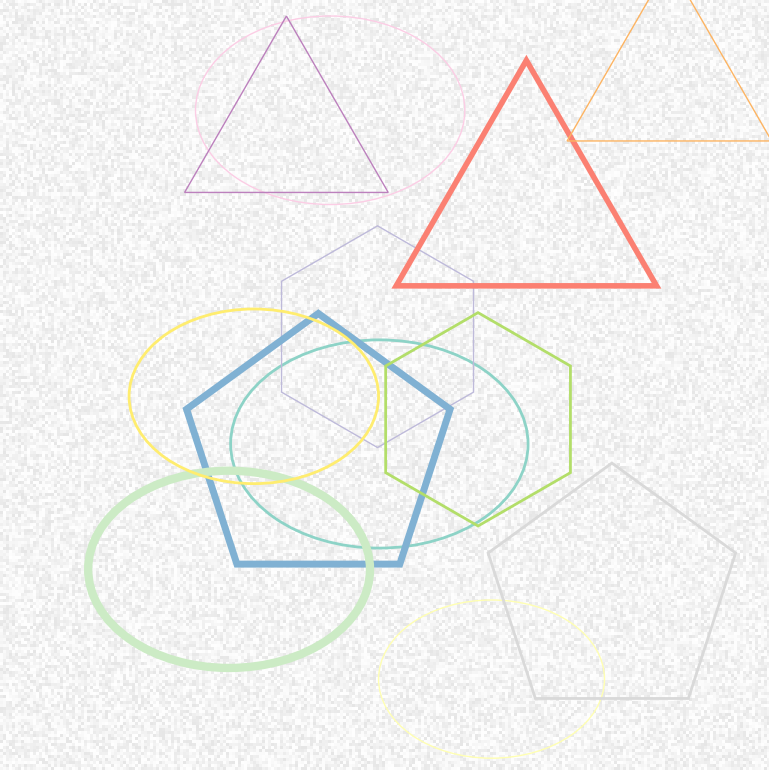[{"shape": "oval", "thickness": 1, "radius": 0.97, "center": [0.493, 0.423]}, {"shape": "oval", "thickness": 0.5, "radius": 0.73, "center": [0.638, 0.118]}, {"shape": "hexagon", "thickness": 0.5, "radius": 0.72, "center": [0.49, 0.563]}, {"shape": "triangle", "thickness": 2, "radius": 0.98, "center": [0.684, 0.726]}, {"shape": "pentagon", "thickness": 2.5, "radius": 0.9, "center": [0.413, 0.413]}, {"shape": "triangle", "thickness": 0.5, "radius": 0.77, "center": [0.869, 0.894]}, {"shape": "hexagon", "thickness": 1, "radius": 0.69, "center": [0.621, 0.455]}, {"shape": "oval", "thickness": 0.5, "radius": 0.87, "center": [0.429, 0.857]}, {"shape": "pentagon", "thickness": 1, "radius": 0.85, "center": [0.795, 0.23]}, {"shape": "triangle", "thickness": 0.5, "radius": 0.76, "center": [0.372, 0.826]}, {"shape": "oval", "thickness": 3, "radius": 0.91, "center": [0.298, 0.261]}, {"shape": "oval", "thickness": 1, "radius": 0.81, "center": [0.33, 0.485]}]